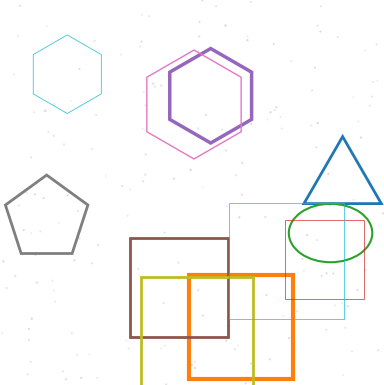[{"shape": "triangle", "thickness": 2, "radius": 0.58, "center": [0.89, 0.529]}, {"shape": "square", "thickness": 3, "radius": 0.68, "center": [0.626, 0.15]}, {"shape": "oval", "thickness": 1.5, "radius": 0.54, "center": [0.859, 0.395]}, {"shape": "square", "thickness": 0.5, "radius": 0.51, "center": [0.842, 0.327]}, {"shape": "hexagon", "thickness": 2.5, "radius": 0.61, "center": [0.547, 0.751]}, {"shape": "square", "thickness": 2, "radius": 0.64, "center": [0.465, 0.253]}, {"shape": "hexagon", "thickness": 1, "radius": 0.71, "center": [0.504, 0.729]}, {"shape": "pentagon", "thickness": 2, "radius": 0.56, "center": [0.121, 0.433]}, {"shape": "square", "thickness": 2, "radius": 0.73, "center": [0.512, 0.133]}, {"shape": "hexagon", "thickness": 0.5, "radius": 0.51, "center": [0.175, 0.807]}, {"shape": "square", "thickness": 0.5, "radius": 0.75, "center": [0.744, 0.322]}]